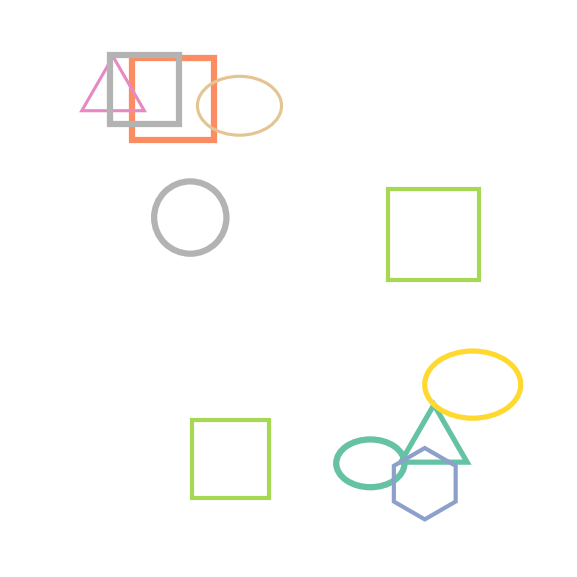[{"shape": "oval", "thickness": 3, "radius": 0.3, "center": [0.641, 0.197]}, {"shape": "triangle", "thickness": 2.5, "radius": 0.33, "center": [0.751, 0.232]}, {"shape": "square", "thickness": 3, "radius": 0.35, "center": [0.3, 0.828]}, {"shape": "hexagon", "thickness": 2, "radius": 0.31, "center": [0.736, 0.162]}, {"shape": "triangle", "thickness": 1.5, "radius": 0.31, "center": [0.196, 0.839]}, {"shape": "square", "thickness": 2, "radius": 0.34, "center": [0.399, 0.204]}, {"shape": "square", "thickness": 2, "radius": 0.39, "center": [0.75, 0.593]}, {"shape": "oval", "thickness": 2.5, "radius": 0.42, "center": [0.819, 0.333]}, {"shape": "oval", "thickness": 1.5, "radius": 0.36, "center": [0.415, 0.816]}, {"shape": "circle", "thickness": 3, "radius": 0.31, "center": [0.329, 0.622]}, {"shape": "square", "thickness": 3, "radius": 0.3, "center": [0.251, 0.844]}]